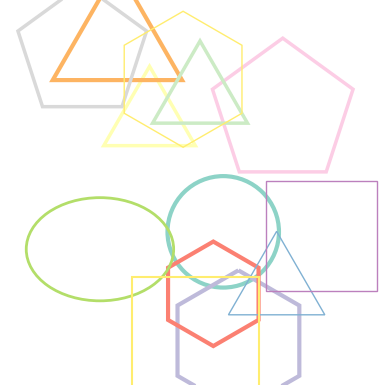[{"shape": "circle", "thickness": 3, "radius": 0.72, "center": [0.58, 0.398]}, {"shape": "triangle", "thickness": 2.5, "radius": 0.69, "center": [0.388, 0.69]}, {"shape": "hexagon", "thickness": 3, "radius": 0.91, "center": [0.619, 0.115]}, {"shape": "hexagon", "thickness": 3, "radius": 0.68, "center": [0.554, 0.237]}, {"shape": "triangle", "thickness": 1, "radius": 0.72, "center": [0.719, 0.255]}, {"shape": "triangle", "thickness": 3, "radius": 0.97, "center": [0.305, 0.889]}, {"shape": "oval", "thickness": 2, "radius": 0.96, "center": [0.26, 0.353]}, {"shape": "pentagon", "thickness": 2.5, "radius": 0.96, "center": [0.734, 0.709]}, {"shape": "pentagon", "thickness": 2.5, "radius": 0.88, "center": [0.214, 0.865]}, {"shape": "square", "thickness": 1, "radius": 0.72, "center": [0.835, 0.386]}, {"shape": "triangle", "thickness": 2.5, "radius": 0.71, "center": [0.52, 0.751]}, {"shape": "hexagon", "thickness": 1, "radius": 0.88, "center": [0.476, 0.794]}, {"shape": "square", "thickness": 1.5, "radius": 0.82, "center": [0.508, 0.117]}]